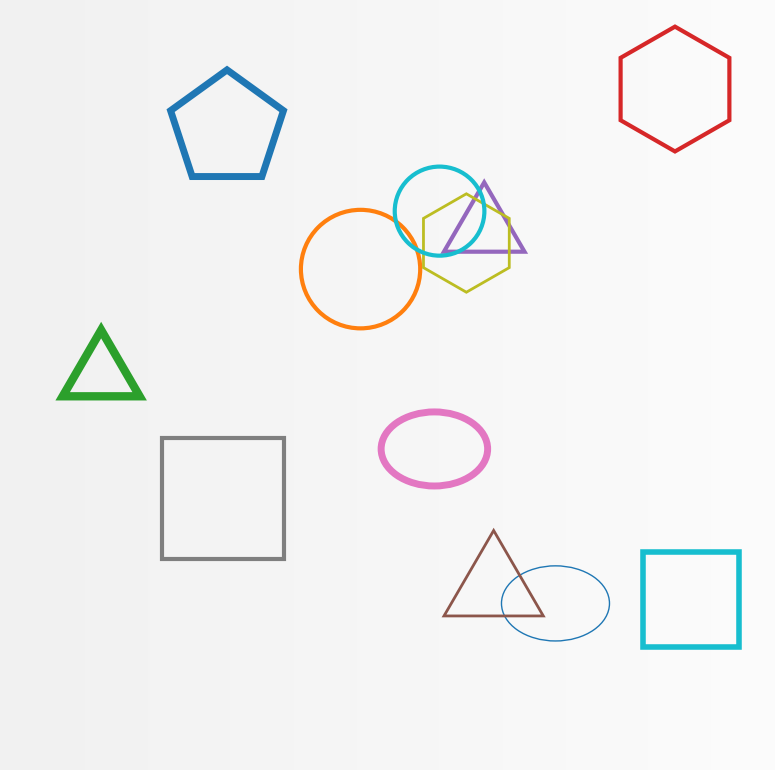[{"shape": "pentagon", "thickness": 2.5, "radius": 0.38, "center": [0.293, 0.833]}, {"shape": "oval", "thickness": 0.5, "radius": 0.35, "center": [0.717, 0.216]}, {"shape": "circle", "thickness": 1.5, "radius": 0.38, "center": [0.465, 0.651]}, {"shape": "triangle", "thickness": 3, "radius": 0.29, "center": [0.131, 0.514]}, {"shape": "hexagon", "thickness": 1.5, "radius": 0.41, "center": [0.871, 0.884]}, {"shape": "triangle", "thickness": 1.5, "radius": 0.3, "center": [0.625, 0.703]}, {"shape": "triangle", "thickness": 1, "radius": 0.37, "center": [0.637, 0.237]}, {"shape": "oval", "thickness": 2.5, "radius": 0.34, "center": [0.56, 0.417]}, {"shape": "square", "thickness": 1.5, "radius": 0.39, "center": [0.287, 0.352]}, {"shape": "hexagon", "thickness": 1, "radius": 0.32, "center": [0.602, 0.684]}, {"shape": "square", "thickness": 2, "radius": 0.31, "center": [0.891, 0.221]}, {"shape": "circle", "thickness": 1.5, "radius": 0.29, "center": [0.567, 0.726]}]